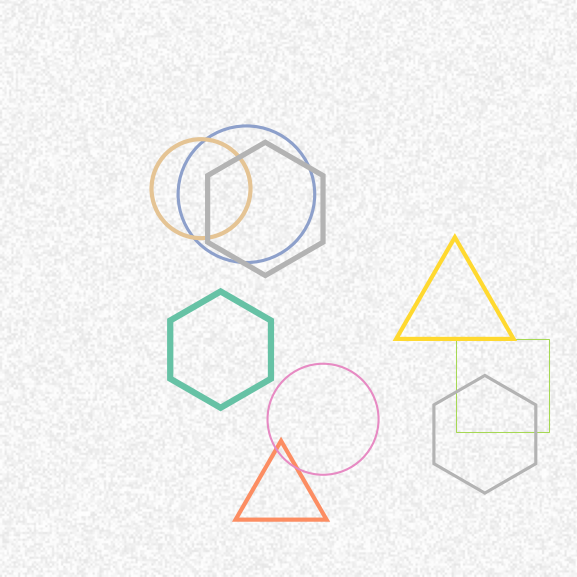[{"shape": "hexagon", "thickness": 3, "radius": 0.5, "center": [0.382, 0.394]}, {"shape": "triangle", "thickness": 2, "radius": 0.45, "center": [0.487, 0.145]}, {"shape": "circle", "thickness": 1.5, "radius": 0.59, "center": [0.427, 0.663]}, {"shape": "circle", "thickness": 1, "radius": 0.48, "center": [0.559, 0.273]}, {"shape": "square", "thickness": 0.5, "radius": 0.4, "center": [0.87, 0.332]}, {"shape": "triangle", "thickness": 2, "radius": 0.59, "center": [0.788, 0.471]}, {"shape": "circle", "thickness": 2, "radius": 0.43, "center": [0.348, 0.672]}, {"shape": "hexagon", "thickness": 1.5, "radius": 0.51, "center": [0.84, 0.247]}, {"shape": "hexagon", "thickness": 2.5, "radius": 0.58, "center": [0.459, 0.637]}]